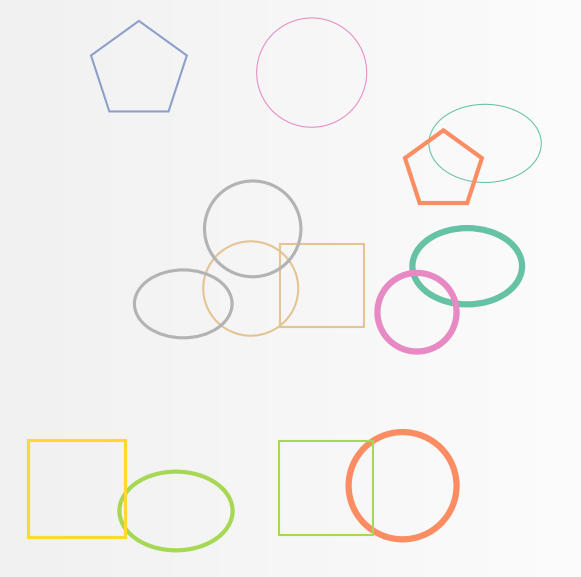[{"shape": "oval", "thickness": 3, "radius": 0.47, "center": [0.804, 0.538]}, {"shape": "oval", "thickness": 0.5, "radius": 0.48, "center": [0.835, 0.751]}, {"shape": "pentagon", "thickness": 2, "radius": 0.35, "center": [0.763, 0.704]}, {"shape": "circle", "thickness": 3, "radius": 0.46, "center": [0.693, 0.158]}, {"shape": "pentagon", "thickness": 1, "radius": 0.43, "center": [0.239, 0.876]}, {"shape": "circle", "thickness": 0.5, "radius": 0.47, "center": [0.536, 0.873]}, {"shape": "circle", "thickness": 3, "radius": 0.34, "center": [0.717, 0.458]}, {"shape": "oval", "thickness": 2, "radius": 0.49, "center": [0.303, 0.114]}, {"shape": "square", "thickness": 1, "radius": 0.4, "center": [0.561, 0.154]}, {"shape": "square", "thickness": 1.5, "radius": 0.42, "center": [0.132, 0.153]}, {"shape": "square", "thickness": 1, "radius": 0.36, "center": [0.554, 0.505]}, {"shape": "circle", "thickness": 1, "radius": 0.41, "center": [0.431, 0.5]}, {"shape": "oval", "thickness": 1.5, "radius": 0.42, "center": [0.315, 0.473]}, {"shape": "circle", "thickness": 1.5, "radius": 0.41, "center": [0.435, 0.603]}]